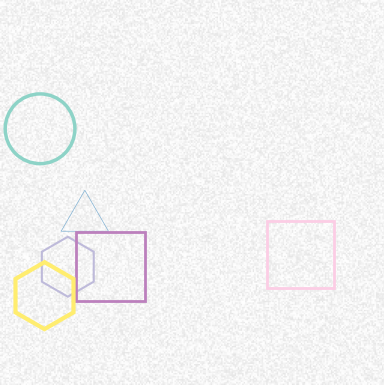[{"shape": "circle", "thickness": 2.5, "radius": 0.45, "center": [0.104, 0.666]}, {"shape": "hexagon", "thickness": 1.5, "radius": 0.39, "center": [0.176, 0.307]}, {"shape": "triangle", "thickness": 0.5, "radius": 0.35, "center": [0.22, 0.435]}, {"shape": "square", "thickness": 2, "radius": 0.44, "center": [0.78, 0.34]}, {"shape": "square", "thickness": 2, "radius": 0.45, "center": [0.287, 0.308]}, {"shape": "hexagon", "thickness": 3, "radius": 0.43, "center": [0.116, 0.232]}]